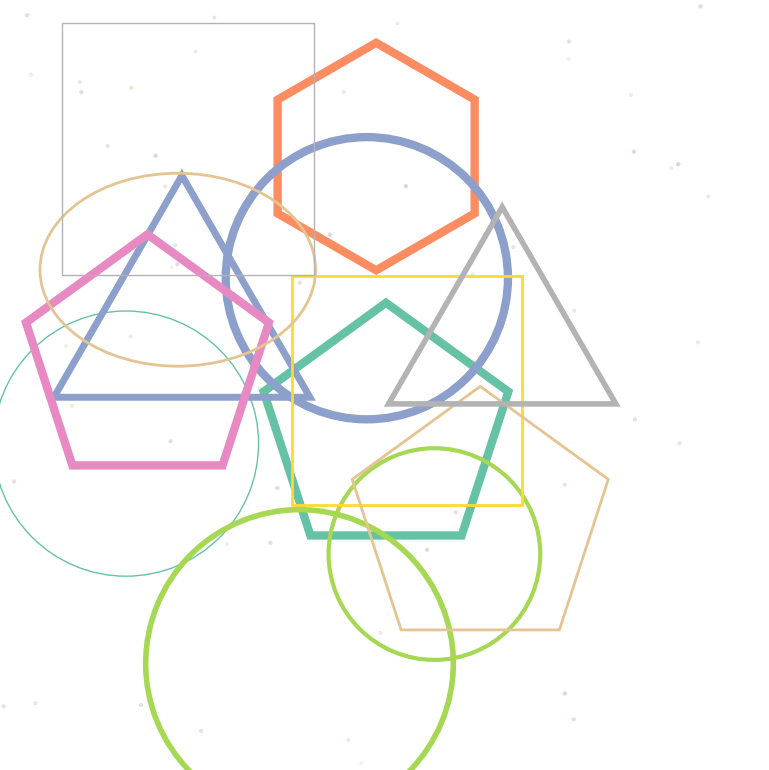[{"shape": "pentagon", "thickness": 3, "radius": 0.84, "center": [0.501, 0.44]}, {"shape": "circle", "thickness": 0.5, "radius": 0.86, "center": [0.164, 0.424]}, {"shape": "hexagon", "thickness": 3, "radius": 0.74, "center": [0.488, 0.797]}, {"shape": "circle", "thickness": 3, "radius": 0.92, "center": [0.476, 0.639]}, {"shape": "triangle", "thickness": 2.5, "radius": 0.96, "center": [0.236, 0.58]}, {"shape": "pentagon", "thickness": 3, "radius": 0.83, "center": [0.191, 0.53]}, {"shape": "circle", "thickness": 1.5, "radius": 0.69, "center": [0.564, 0.28]}, {"shape": "circle", "thickness": 2, "radius": 1.0, "center": [0.389, 0.138]}, {"shape": "square", "thickness": 1, "radius": 0.74, "center": [0.529, 0.493]}, {"shape": "pentagon", "thickness": 1, "radius": 0.87, "center": [0.624, 0.323]}, {"shape": "oval", "thickness": 1, "radius": 0.89, "center": [0.231, 0.65]}, {"shape": "triangle", "thickness": 2, "radius": 0.85, "center": [0.652, 0.561]}, {"shape": "square", "thickness": 0.5, "radius": 0.82, "center": [0.244, 0.807]}]